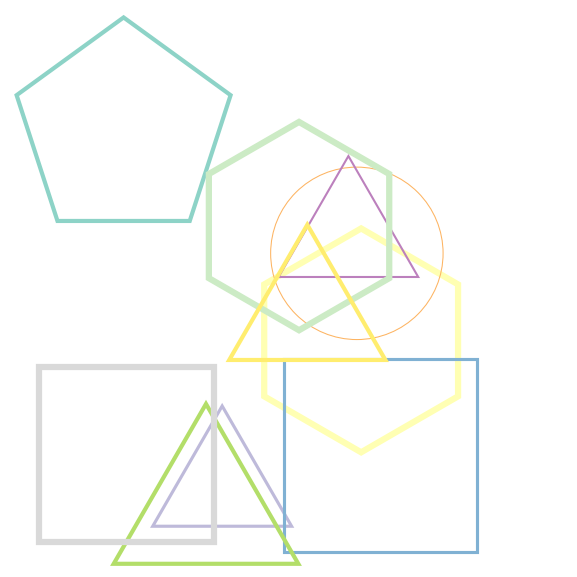[{"shape": "pentagon", "thickness": 2, "radius": 0.97, "center": [0.214, 0.774]}, {"shape": "hexagon", "thickness": 3, "radius": 0.97, "center": [0.625, 0.41]}, {"shape": "triangle", "thickness": 1.5, "radius": 0.69, "center": [0.385, 0.157]}, {"shape": "square", "thickness": 1.5, "radius": 0.84, "center": [0.659, 0.21]}, {"shape": "circle", "thickness": 0.5, "radius": 0.75, "center": [0.618, 0.56]}, {"shape": "triangle", "thickness": 2, "radius": 0.92, "center": [0.357, 0.115]}, {"shape": "square", "thickness": 3, "radius": 0.76, "center": [0.219, 0.213]}, {"shape": "triangle", "thickness": 1, "radius": 0.7, "center": [0.603, 0.589]}, {"shape": "hexagon", "thickness": 3, "radius": 0.9, "center": [0.518, 0.608]}, {"shape": "triangle", "thickness": 2, "radius": 0.78, "center": [0.532, 0.454]}]